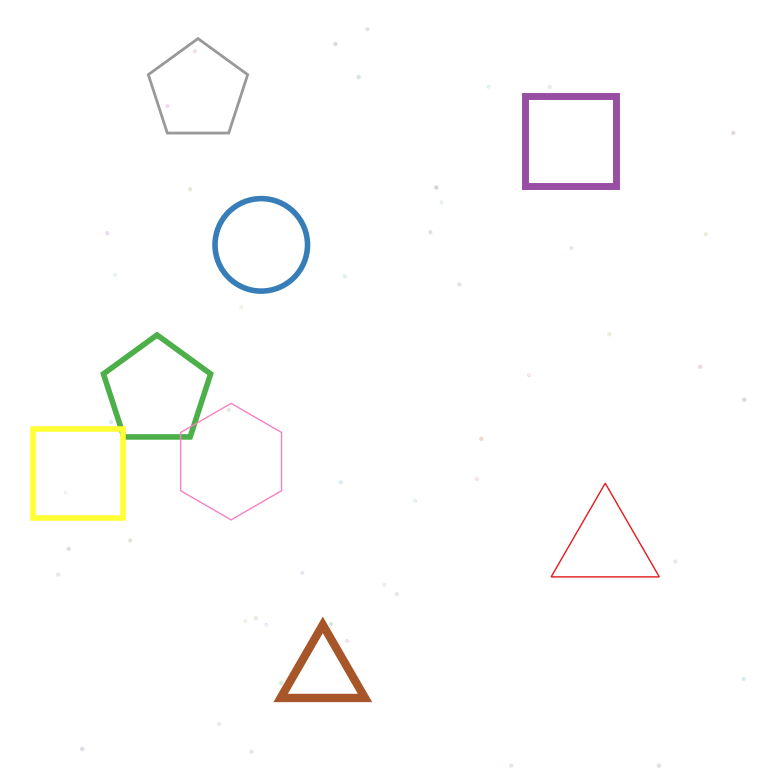[{"shape": "triangle", "thickness": 0.5, "radius": 0.41, "center": [0.786, 0.291]}, {"shape": "circle", "thickness": 2, "radius": 0.3, "center": [0.339, 0.682]}, {"shape": "pentagon", "thickness": 2, "radius": 0.37, "center": [0.204, 0.492]}, {"shape": "square", "thickness": 2.5, "radius": 0.29, "center": [0.741, 0.817]}, {"shape": "square", "thickness": 2, "radius": 0.29, "center": [0.101, 0.385]}, {"shape": "triangle", "thickness": 3, "radius": 0.32, "center": [0.419, 0.125]}, {"shape": "hexagon", "thickness": 0.5, "radius": 0.38, "center": [0.3, 0.4]}, {"shape": "pentagon", "thickness": 1, "radius": 0.34, "center": [0.257, 0.882]}]